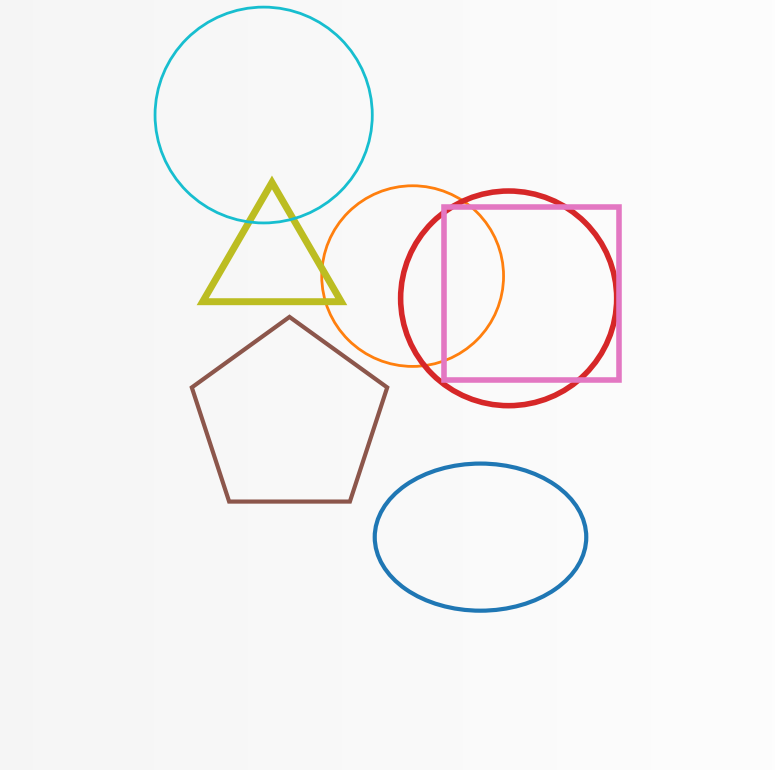[{"shape": "oval", "thickness": 1.5, "radius": 0.68, "center": [0.62, 0.302]}, {"shape": "circle", "thickness": 1, "radius": 0.59, "center": [0.532, 0.641]}, {"shape": "circle", "thickness": 2, "radius": 0.7, "center": [0.656, 0.613]}, {"shape": "pentagon", "thickness": 1.5, "radius": 0.66, "center": [0.374, 0.456]}, {"shape": "square", "thickness": 2, "radius": 0.56, "center": [0.686, 0.619]}, {"shape": "triangle", "thickness": 2.5, "radius": 0.52, "center": [0.351, 0.66]}, {"shape": "circle", "thickness": 1, "radius": 0.7, "center": [0.34, 0.851]}]